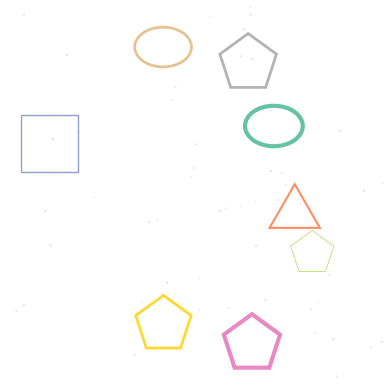[{"shape": "oval", "thickness": 3, "radius": 0.38, "center": [0.711, 0.673]}, {"shape": "triangle", "thickness": 1.5, "radius": 0.38, "center": [0.766, 0.446]}, {"shape": "square", "thickness": 1, "radius": 0.37, "center": [0.129, 0.628]}, {"shape": "pentagon", "thickness": 3, "radius": 0.38, "center": [0.654, 0.107]}, {"shape": "pentagon", "thickness": 0.5, "radius": 0.29, "center": [0.811, 0.343]}, {"shape": "pentagon", "thickness": 2, "radius": 0.38, "center": [0.425, 0.157]}, {"shape": "oval", "thickness": 2, "radius": 0.37, "center": [0.424, 0.878]}, {"shape": "pentagon", "thickness": 2, "radius": 0.39, "center": [0.645, 0.836]}]